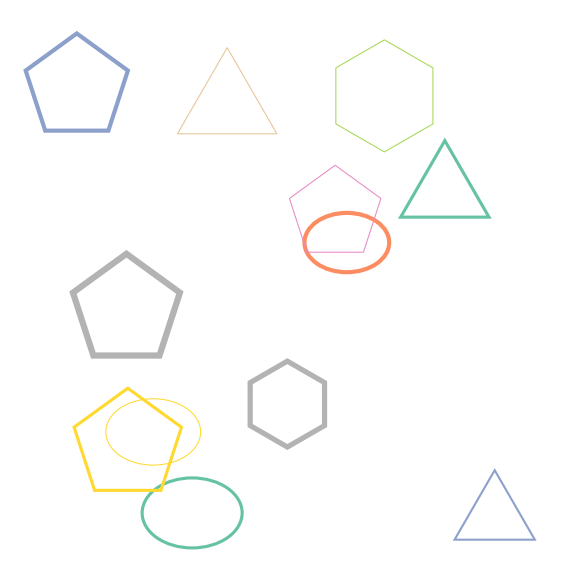[{"shape": "triangle", "thickness": 1.5, "radius": 0.44, "center": [0.77, 0.667]}, {"shape": "oval", "thickness": 1.5, "radius": 0.43, "center": [0.333, 0.111]}, {"shape": "oval", "thickness": 2, "radius": 0.37, "center": [0.601, 0.579]}, {"shape": "triangle", "thickness": 1, "radius": 0.4, "center": [0.857, 0.105]}, {"shape": "pentagon", "thickness": 2, "radius": 0.47, "center": [0.133, 0.848]}, {"shape": "pentagon", "thickness": 0.5, "radius": 0.42, "center": [0.58, 0.63]}, {"shape": "hexagon", "thickness": 0.5, "radius": 0.49, "center": [0.666, 0.833]}, {"shape": "oval", "thickness": 0.5, "radius": 0.41, "center": [0.265, 0.251]}, {"shape": "pentagon", "thickness": 1.5, "radius": 0.49, "center": [0.221, 0.229]}, {"shape": "triangle", "thickness": 0.5, "radius": 0.5, "center": [0.393, 0.817]}, {"shape": "hexagon", "thickness": 2.5, "radius": 0.37, "center": [0.498, 0.299]}, {"shape": "pentagon", "thickness": 3, "radius": 0.49, "center": [0.219, 0.462]}]